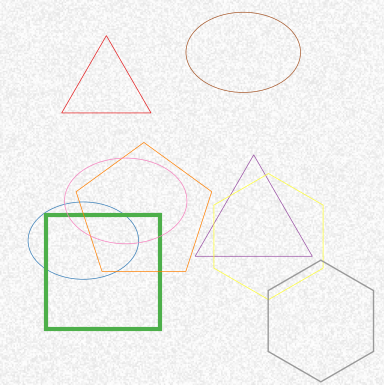[{"shape": "triangle", "thickness": 0.5, "radius": 0.67, "center": [0.276, 0.774]}, {"shape": "oval", "thickness": 0.5, "radius": 0.72, "center": [0.216, 0.375]}, {"shape": "square", "thickness": 3, "radius": 0.74, "center": [0.268, 0.294]}, {"shape": "triangle", "thickness": 0.5, "radius": 0.88, "center": [0.659, 0.422]}, {"shape": "pentagon", "thickness": 0.5, "radius": 0.93, "center": [0.374, 0.445]}, {"shape": "hexagon", "thickness": 0.5, "radius": 0.82, "center": [0.697, 0.385]}, {"shape": "oval", "thickness": 0.5, "radius": 0.74, "center": [0.632, 0.864]}, {"shape": "oval", "thickness": 0.5, "radius": 0.79, "center": [0.327, 0.478]}, {"shape": "hexagon", "thickness": 1, "radius": 0.79, "center": [0.833, 0.166]}]